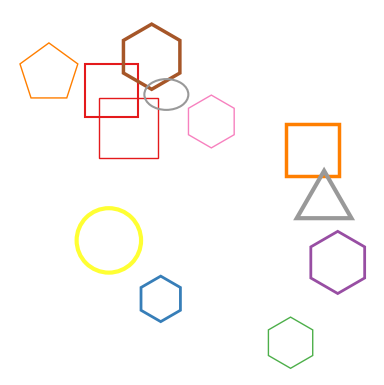[{"shape": "square", "thickness": 1.5, "radius": 0.34, "center": [0.29, 0.765]}, {"shape": "square", "thickness": 1, "radius": 0.39, "center": [0.334, 0.667]}, {"shape": "hexagon", "thickness": 2, "radius": 0.3, "center": [0.417, 0.224]}, {"shape": "hexagon", "thickness": 1, "radius": 0.33, "center": [0.755, 0.11]}, {"shape": "hexagon", "thickness": 2, "radius": 0.4, "center": [0.877, 0.318]}, {"shape": "square", "thickness": 2.5, "radius": 0.34, "center": [0.812, 0.61]}, {"shape": "pentagon", "thickness": 1, "radius": 0.39, "center": [0.127, 0.81]}, {"shape": "circle", "thickness": 3, "radius": 0.42, "center": [0.283, 0.376]}, {"shape": "hexagon", "thickness": 2.5, "radius": 0.42, "center": [0.394, 0.853]}, {"shape": "hexagon", "thickness": 1, "radius": 0.34, "center": [0.549, 0.684]}, {"shape": "triangle", "thickness": 3, "radius": 0.41, "center": [0.842, 0.474]}, {"shape": "oval", "thickness": 1.5, "radius": 0.29, "center": [0.432, 0.755]}]